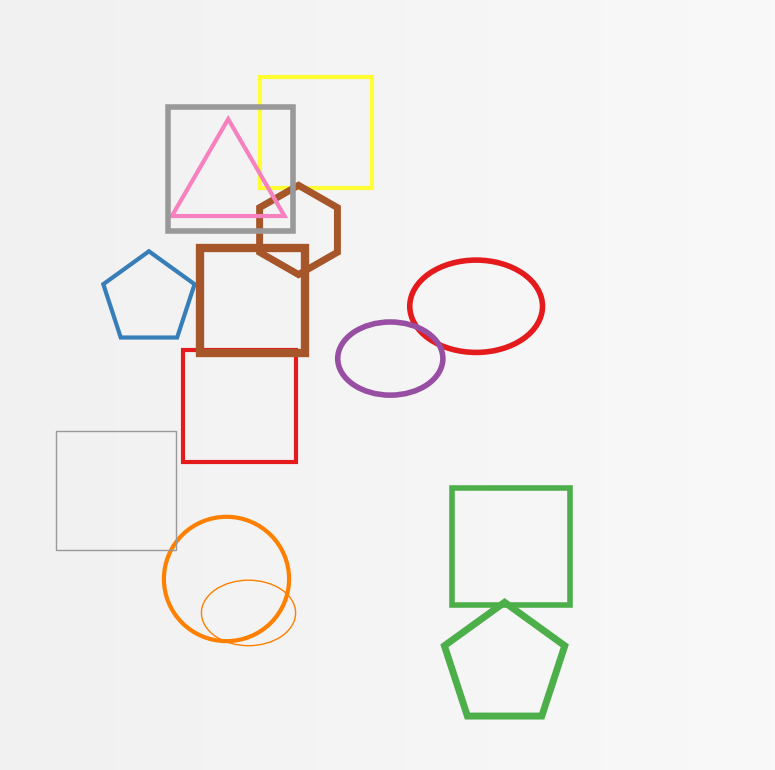[{"shape": "square", "thickness": 1.5, "radius": 0.37, "center": [0.309, 0.473]}, {"shape": "oval", "thickness": 2, "radius": 0.43, "center": [0.614, 0.602]}, {"shape": "pentagon", "thickness": 1.5, "radius": 0.31, "center": [0.192, 0.612]}, {"shape": "square", "thickness": 2, "radius": 0.38, "center": [0.66, 0.29]}, {"shape": "pentagon", "thickness": 2.5, "radius": 0.41, "center": [0.651, 0.136]}, {"shape": "oval", "thickness": 2, "radius": 0.34, "center": [0.504, 0.534]}, {"shape": "circle", "thickness": 1.5, "radius": 0.4, "center": [0.292, 0.248]}, {"shape": "oval", "thickness": 0.5, "radius": 0.3, "center": [0.321, 0.204]}, {"shape": "square", "thickness": 1.5, "radius": 0.36, "center": [0.408, 0.828]}, {"shape": "square", "thickness": 3, "radius": 0.34, "center": [0.326, 0.61]}, {"shape": "hexagon", "thickness": 2.5, "radius": 0.29, "center": [0.385, 0.701]}, {"shape": "triangle", "thickness": 1.5, "radius": 0.42, "center": [0.294, 0.761]}, {"shape": "square", "thickness": 0.5, "radius": 0.39, "center": [0.15, 0.363]}, {"shape": "square", "thickness": 2, "radius": 0.4, "center": [0.298, 0.781]}]